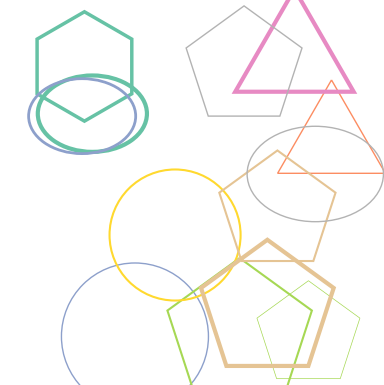[{"shape": "oval", "thickness": 3, "radius": 0.71, "center": [0.24, 0.705]}, {"shape": "hexagon", "thickness": 2.5, "radius": 0.71, "center": [0.219, 0.827]}, {"shape": "triangle", "thickness": 1, "radius": 0.81, "center": [0.861, 0.631]}, {"shape": "oval", "thickness": 2, "radius": 0.7, "center": [0.213, 0.698]}, {"shape": "circle", "thickness": 1, "radius": 0.95, "center": [0.351, 0.126]}, {"shape": "triangle", "thickness": 3, "radius": 0.89, "center": [0.765, 0.851]}, {"shape": "pentagon", "thickness": 0.5, "radius": 0.7, "center": [0.801, 0.13]}, {"shape": "pentagon", "thickness": 1.5, "radius": 0.99, "center": [0.622, 0.132]}, {"shape": "circle", "thickness": 1.5, "radius": 0.85, "center": [0.455, 0.39]}, {"shape": "pentagon", "thickness": 1.5, "radius": 0.79, "center": [0.721, 0.45]}, {"shape": "pentagon", "thickness": 3, "radius": 0.91, "center": [0.694, 0.196]}, {"shape": "pentagon", "thickness": 1, "radius": 0.79, "center": [0.634, 0.826]}, {"shape": "oval", "thickness": 1, "radius": 0.89, "center": [0.819, 0.548]}]